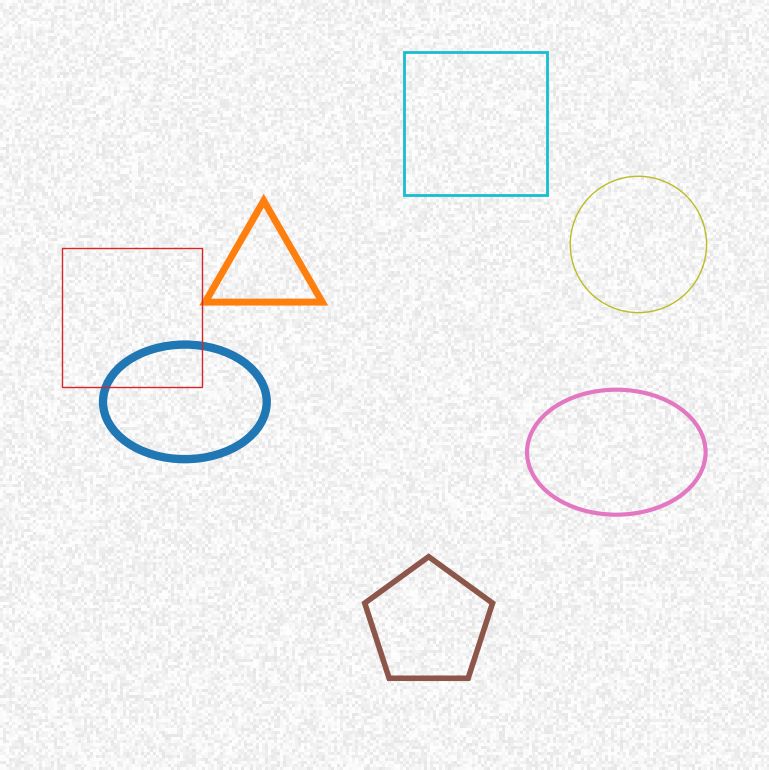[{"shape": "oval", "thickness": 3, "radius": 0.53, "center": [0.24, 0.478]}, {"shape": "triangle", "thickness": 2.5, "radius": 0.44, "center": [0.342, 0.652]}, {"shape": "square", "thickness": 0.5, "radius": 0.45, "center": [0.171, 0.587]}, {"shape": "pentagon", "thickness": 2, "radius": 0.44, "center": [0.557, 0.19]}, {"shape": "oval", "thickness": 1.5, "radius": 0.58, "center": [0.8, 0.413]}, {"shape": "circle", "thickness": 0.5, "radius": 0.44, "center": [0.829, 0.683]}, {"shape": "square", "thickness": 1, "radius": 0.46, "center": [0.617, 0.84]}]